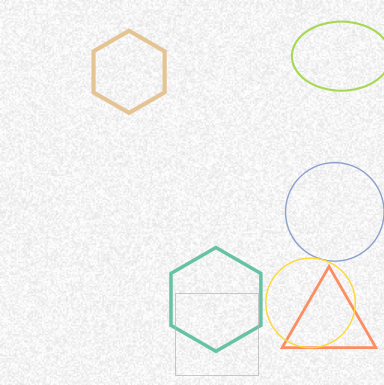[{"shape": "hexagon", "thickness": 2.5, "radius": 0.67, "center": [0.561, 0.222]}, {"shape": "triangle", "thickness": 2, "radius": 0.7, "center": [0.855, 0.167]}, {"shape": "circle", "thickness": 1, "radius": 0.64, "center": [0.87, 0.45]}, {"shape": "oval", "thickness": 1.5, "radius": 0.64, "center": [0.886, 0.854]}, {"shape": "circle", "thickness": 1, "radius": 0.58, "center": [0.807, 0.213]}, {"shape": "hexagon", "thickness": 3, "radius": 0.53, "center": [0.335, 0.813]}, {"shape": "square", "thickness": 0.5, "radius": 0.53, "center": [0.562, 0.132]}]